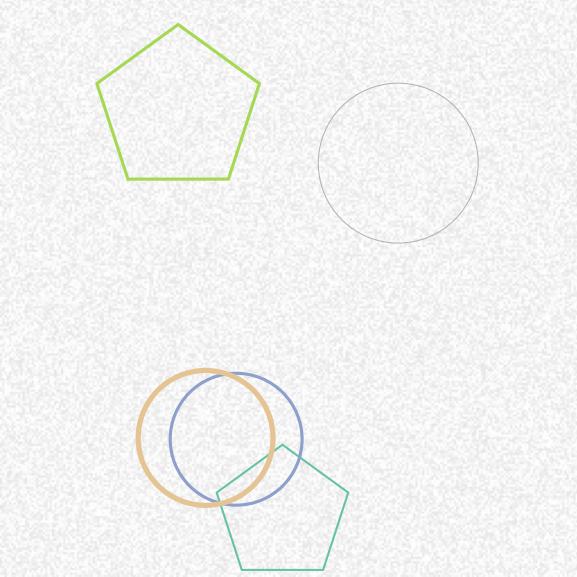[{"shape": "pentagon", "thickness": 1, "radius": 0.6, "center": [0.489, 0.109]}, {"shape": "circle", "thickness": 1.5, "radius": 0.57, "center": [0.409, 0.239]}, {"shape": "pentagon", "thickness": 1.5, "radius": 0.74, "center": [0.308, 0.809]}, {"shape": "circle", "thickness": 2.5, "radius": 0.58, "center": [0.356, 0.241]}, {"shape": "circle", "thickness": 0.5, "radius": 0.69, "center": [0.69, 0.717]}]